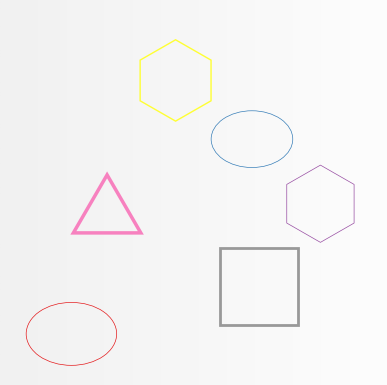[{"shape": "oval", "thickness": 0.5, "radius": 0.58, "center": [0.184, 0.133]}, {"shape": "oval", "thickness": 0.5, "radius": 0.53, "center": [0.65, 0.639]}, {"shape": "hexagon", "thickness": 0.5, "radius": 0.5, "center": [0.827, 0.471]}, {"shape": "hexagon", "thickness": 1, "radius": 0.53, "center": [0.453, 0.791]}, {"shape": "triangle", "thickness": 2.5, "radius": 0.5, "center": [0.276, 0.445]}, {"shape": "square", "thickness": 2, "radius": 0.5, "center": [0.668, 0.255]}]